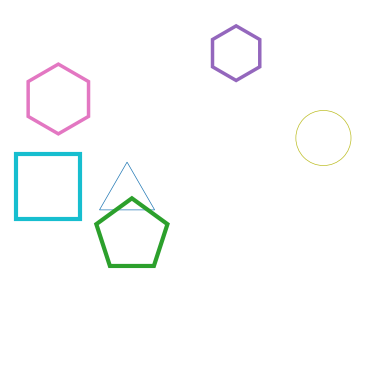[{"shape": "triangle", "thickness": 0.5, "radius": 0.41, "center": [0.33, 0.496]}, {"shape": "pentagon", "thickness": 3, "radius": 0.49, "center": [0.343, 0.388]}, {"shape": "hexagon", "thickness": 2.5, "radius": 0.35, "center": [0.613, 0.862]}, {"shape": "hexagon", "thickness": 2.5, "radius": 0.45, "center": [0.152, 0.743]}, {"shape": "circle", "thickness": 0.5, "radius": 0.36, "center": [0.84, 0.642]}, {"shape": "square", "thickness": 3, "radius": 0.42, "center": [0.125, 0.516]}]